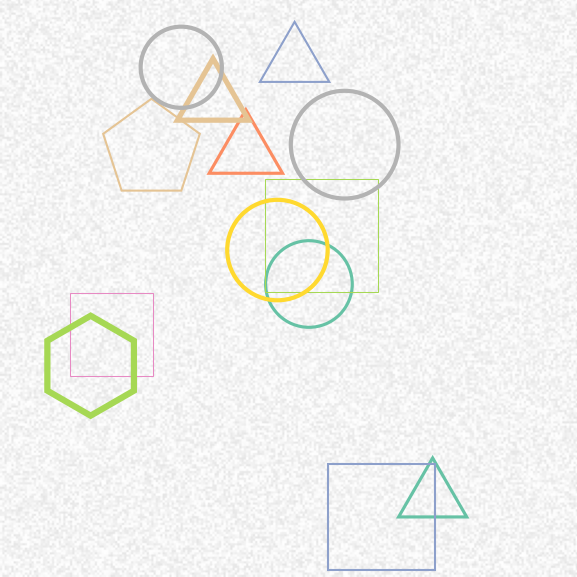[{"shape": "triangle", "thickness": 1.5, "radius": 0.34, "center": [0.749, 0.138]}, {"shape": "circle", "thickness": 1.5, "radius": 0.38, "center": [0.535, 0.507]}, {"shape": "triangle", "thickness": 1.5, "radius": 0.37, "center": [0.426, 0.736]}, {"shape": "square", "thickness": 1, "radius": 0.46, "center": [0.661, 0.104]}, {"shape": "triangle", "thickness": 1, "radius": 0.35, "center": [0.51, 0.892]}, {"shape": "square", "thickness": 0.5, "radius": 0.36, "center": [0.194, 0.42]}, {"shape": "hexagon", "thickness": 3, "radius": 0.43, "center": [0.157, 0.366]}, {"shape": "square", "thickness": 0.5, "radius": 0.49, "center": [0.557, 0.592]}, {"shape": "circle", "thickness": 2, "radius": 0.43, "center": [0.48, 0.566]}, {"shape": "pentagon", "thickness": 1, "radius": 0.44, "center": [0.262, 0.74]}, {"shape": "triangle", "thickness": 2.5, "radius": 0.36, "center": [0.369, 0.827]}, {"shape": "circle", "thickness": 2, "radius": 0.47, "center": [0.597, 0.749]}, {"shape": "circle", "thickness": 2, "radius": 0.35, "center": [0.314, 0.883]}]